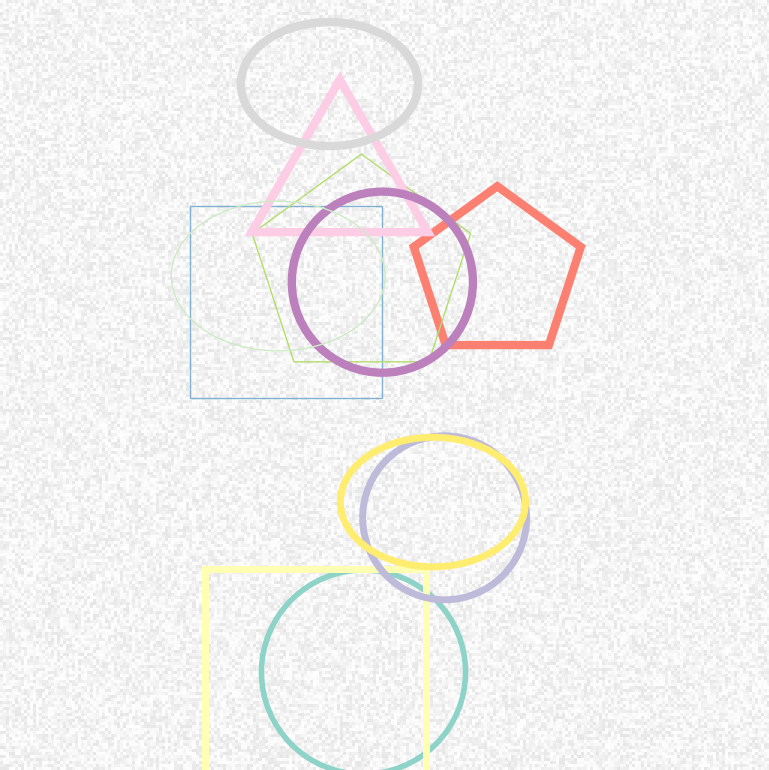[{"shape": "circle", "thickness": 2, "radius": 0.66, "center": [0.472, 0.127]}, {"shape": "square", "thickness": 2.5, "radius": 0.72, "center": [0.41, 0.117]}, {"shape": "circle", "thickness": 2.5, "radius": 0.53, "center": [0.577, 0.328]}, {"shape": "pentagon", "thickness": 3, "radius": 0.57, "center": [0.646, 0.644]}, {"shape": "square", "thickness": 0.5, "radius": 0.62, "center": [0.372, 0.607]}, {"shape": "pentagon", "thickness": 0.5, "radius": 0.75, "center": [0.469, 0.651]}, {"shape": "triangle", "thickness": 3, "radius": 0.66, "center": [0.441, 0.765]}, {"shape": "oval", "thickness": 3, "radius": 0.58, "center": [0.428, 0.891]}, {"shape": "circle", "thickness": 3, "radius": 0.59, "center": [0.497, 0.634]}, {"shape": "oval", "thickness": 0.5, "radius": 0.69, "center": [0.361, 0.641]}, {"shape": "oval", "thickness": 2.5, "radius": 0.6, "center": [0.562, 0.348]}]